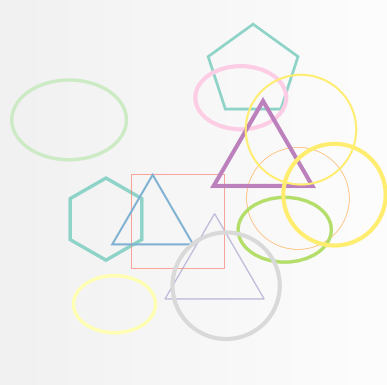[{"shape": "pentagon", "thickness": 2, "radius": 0.61, "center": [0.653, 0.815]}, {"shape": "hexagon", "thickness": 2.5, "radius": 0.53, "center": [0.274, 0.431]}, {"shape": "oval", "thickness": 2.5, "radius": 0.53, "center": [0.296, 0.21]}, {"shape": "triangle", "thickness": 1, "radius": 0.74, "center": [0.554, 0.297]}, {"shape": "square", "thickness": 0.5, "radius": 0.61, "center": [0.458, 0.426]}, {"shape": "triangle", "thickness": 1.5, "radius": 0.6, "center": [0.394, 0.425]}, {"shape": "circle", "thickness": 0.5, "radius": 0.66, "center": [0.769, 0.485]}, {"shape": "oval", "thickness": 2.5, "radius": 0.6, "center": [0.735, 0.403]}, {"shape": "oval", "thickness": 3, "radius": 0.59, "center": [0.621, 0.746]}, {"shape": "circle", "thickness": 3, "radius": 0.69, "center": [0.584, 0.258]}, {"shape": "triangle", "thickness": 3, "radius": 0.74, "center": [0.679, 0.591]}, {"shape": "oval", "thickness": 2.5, "radius": 0.74, "center": [0.178, 0.689]}, {"shape": "circle", "thickness": 3, "radius": 0.66, "center": [0.863, 0.494]}, {"shape": "circle", "thickness": 1.5, "radius": 0.71, "center": [0.777, 0.663]}]